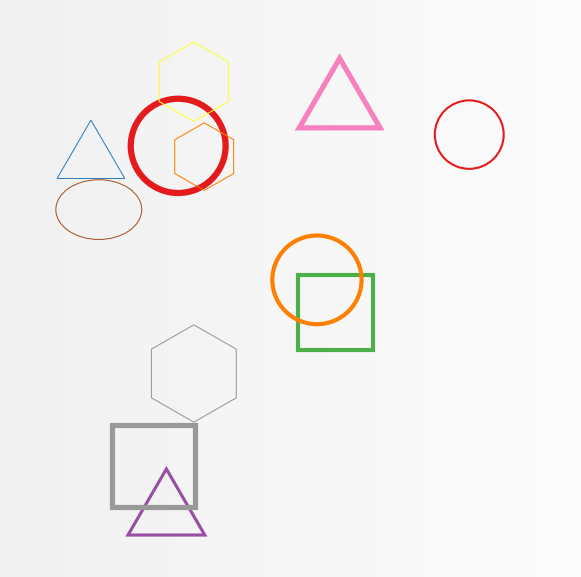[{"shape": "circle", "thickness": 3, "radius": 0.41, "center": [0.307, 0.747]}, {"shape": "circle", "thickness": 1, "radius": 0.3, "center": [0.807, 0.766]}, {"shape": "triangle", "thickness": 0.5, "radius": 0.34, "center": [0.156, 0.724]}, {"shape": "square", "thickness": 2, "radius": 0.32, "center": [0.577, 0.457]}, {"shape": "triangle", "thickness": 1.5, "radius": 0.38, "center": [0.286, 0.111]}, {"shape": "circle", "thickness": 2, "radius": 0.38, "center": [0.545, 0.515]}, {"shape": "hexagon", "thickness": 0.5, "radius": 0.29, "center": [0.351, 0.728]}, {"shape": "hexagon", "thickness": 0.5, "radius": 0.34, "center": [0.333, 0.858]}, {"shape": "oval", "thickness": 0.5, "radius": 0.37, "center": [0.17, 0.636]}, {"shape": "triangle", "thickness": 2.5, "radius": 0.4, "center": [0.584, 0.818]}, {"shape": "hexagon", "thickness": 0.5, "radius": 0.42, "center": [0.333, 0.352]}, {"shape": "square", "thickness": 2.5, "radius": 0.36, "center": [0.264, 0.192]}]